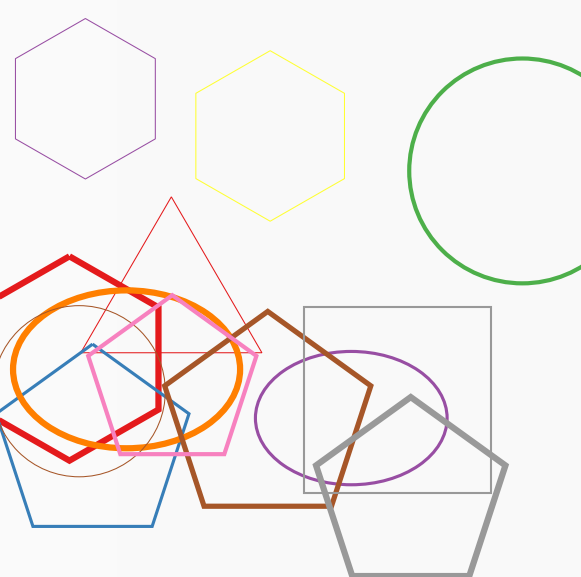[{"shape": "hexagon", "thickness": 3, "radius": 0.88, "center": [0.119, 0.378]}, {"shape": "triangle", "thickness": 0.5, "radius": 0.9, "center": [0.295, 0.478]}, {"shape": "pentagon", "thickness": 1.5, "radius": 0.87, "center": [0.159, 0.229]}, {"shape": "circle", "thickness": 2, "radius": 0.97, "center": [0.899, 0.703]}, {"shape": "oval", "thickness": 1.5, "radius": 0.82, "center": [0.604, 0.275]}, {"shape": "hexagon", "thickness": 0.5, "radius": 0.69, "center": [0.147, 0.828]}, {"shape": "oval", "thickness": 3, "radius": 0.98, "center": [0.218, 0.36]}, {"shape": "hexagon", "thickness": 0.5, "radius": 0.74, "center": [0.465, 0.764]}, {"shape": "circle", "thickness": 0.5, "radius": 0.74, "center": [0.136, 0.322]}, {"shape": "pentagon", "thickness": 2.5, "radius": 0.93, "center": [0.461, 0.273]}, {"shape": "pentagon", "thickness": 2, "radius": 0.76, "center": [0.296, 0.336]}, {"shape": "pentagon", "thickness": 3, "radius": 0.86, "center": [0.707, 0.14]}, {"shape": "square", "thickness": 1, "radius": 0.8, "center": [0.684, 0.306]}]